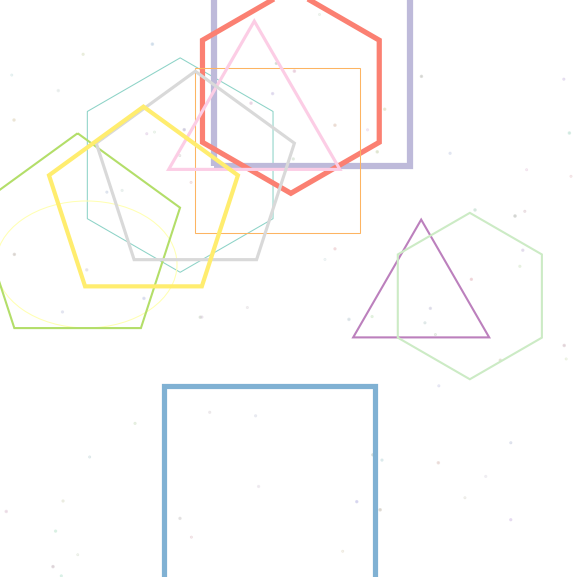[{"shape": "hexagon", "thickness": 0.5, "radius": 0.93, "center": [0.312, 0.713]}, {"shape": "oval", "thickness": 0.5, "radius": 0.78, "center": [0.15, 0.541]}, {"shape": "square", "thickness": 3, "radius": 0.85, "center": [0.54, 0.881]}, {"shape": "hexagon", "thickness": 2.5, "radius": 0.88, "center": [0.504, 0.841]}, {"shape": "square", "thickness": 2.5, "radius": 0.91, "center": [0.467, 0.148]}, {"shape": "square", "thickness": 0.5, "radius": 0.71, "center": [0.481, 0.738]}, {"shape": "pentagon", "thickness": 1, "radius": 0.93, "center": [0.134, 0.582]}, {"shape": "triangle", "thickness": 1.5, "radius": 0.86, "center": [0.44, 0.791]}, {"shape": "pentagon", "thickness": 1.5, "radius": 0.9, "center": [0.338, 0.695]}, {"shape": "triangle", "thickness": 1, "radius": 0.68, "center": [0.729, 0.483]}, {"shape": "hexagon", "thickness": 1, "radius": 0.72, "center": [0.814, 0.486]}, {"shape": "pentagon", "thickness": 2, "radius": 0.86, "center": [0.248, 0.642]}]